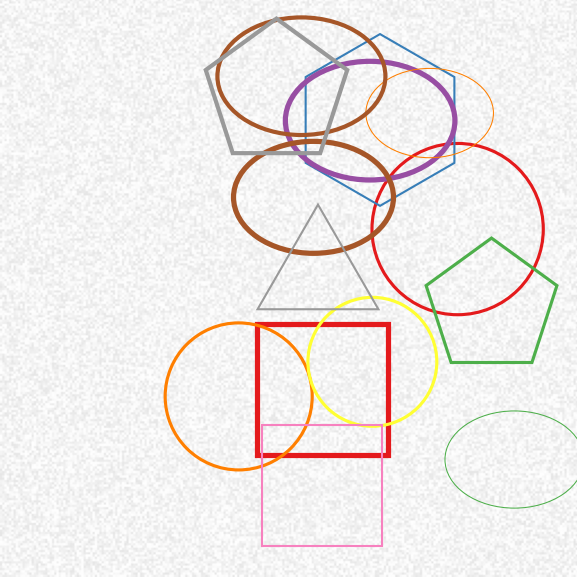[{"shape": "square", "thickness": 2.5, "radius": 0.56, "center": [0.559, 0.325]}, {"shape": "circle", "thickness": 1.5, "radius": 0.74, "center": [0.792, 0.602]}, {"shape": "hexagon", "thickness": 1, "radius": 0.74, "center": [0.658, 0.791]}, {"shape": "oval", "thickness": 0.5, "radius": 0.6, "center": [0.891, 0.203]}, {"shape": "pentagon", "thickness": 1.5, "radius": 0.6, "center": [0.851, 0.468]}, {"shape": "oval", "thickness": 2.5, "radius": 0.73, "center": [0.641, 0.79]}, {"shape": "circle", "thickness": 1.5, "radius": 0.64, "center": [0.413, 0.313]}, {"shape": "oval", "thickness": 0.5, "radius": 0.55, "center": [0.744, 0.803]}, {"shape": "circle", "thickness": 1.5, "radius": 0.56, "center": [0.645, 0.373]}, {"shape": "oval", "thickness": 2.5, "radius": 0.69, "center": [0.543, 0.657]}, {"shape": "oval", "thickness": 2, "radius": 0.73, "center": [0.522, 0.867]}, {"shape": "square", "thickness": 1, "radius": 0.52, "center": [0.558, 0.158]}, {"shape": "pentagon", "thickness": 2, "radius": 0.64, "center": [0.479, 0.838]}, {"shape": "triangle", "thickness": 1, "radius": 0.6, "center": [0.551, 0.524]}]